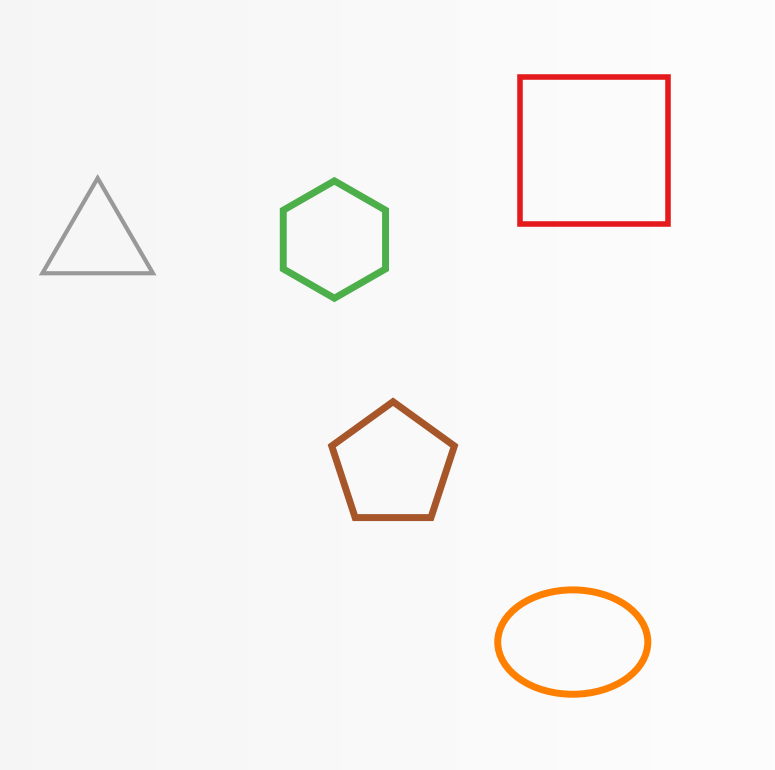[{"shape": "square", "thickness": 2, "radius": 0.48, "center": [0.766, 0.804]}, {"shape": "hexagon", "thickness": 2.5, "radius": 0.38, "center": [0.431, 0.689]}, {"shape": "oval", "thickness": 2.5, "radius": 0.48, "center": [0.739, 0.166]}, {"shape": "pentagon", "thickness": 2.5, "radius": 0.42, "center": [0.507, 0.395]}, {"shape": "triangle", "thickness": 1.5, "radius": 0.41, "center": [0.126, 0.686]}]